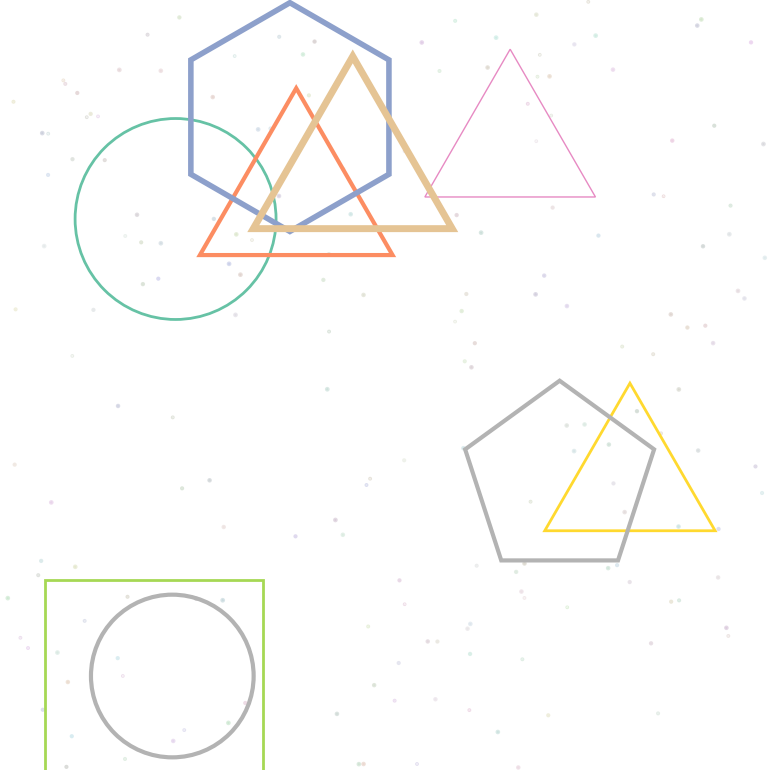[{"shape": "circle", "thickness": 1, "radius": 0.65, "center": [0.228, 0.716]}, {"shape": "triangle", "thickness": 1.5, "radius": 0.72, "center": [0.385, 0.741]}, {"shape": "hexagon", "thickness": 2, "radius": 0.74, "center": [0.376, 0.848]}, {"shape": "triangle", "thickness": 0.5, "radius": 0.64, "center": [0.663, 0.808]}, {"shape": "square", "thickness": 1, "radius": 0.71, "center": [0.2, 0.105]}, {"shape": "triangle", "thickness": 1, "radius": 0.64, "center": [0.818, 0.375]}, {"shape": "triangle", "thickness": 2.5, "radius": 0.75, "center": [0.458, 0.778]}, {"shape": "pentagon", "thickness": 1.5, "radius": 0.65, "center": [0.727, 0.377]}, {"shape": "circle", "thickness": 1.5, "radius": 0.53, "center": [0.224, 0.122]}]